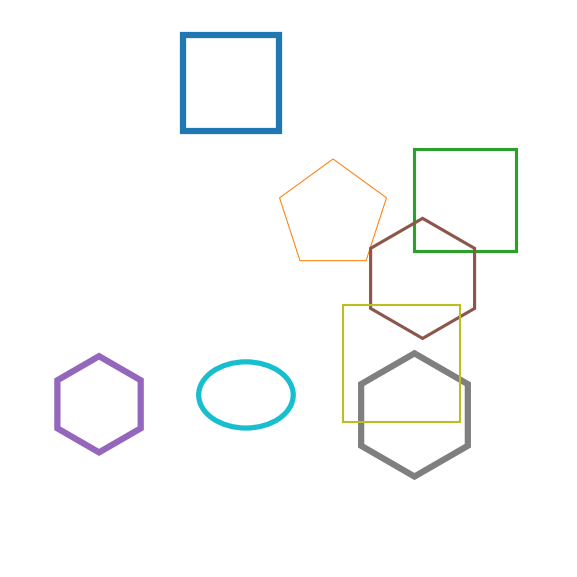[{"shape": "square", "thickness": 3, "radius": 0.42, "center": [0.401, 0.856]}, {"shape": "pentagon", "thickness": 0.5, "radius": 0.49, "center": [0.577, 0.627]}, {"shape": "square", "thickness": 1.5, "radius": 0.44, "center": [0.805, 0.653]}, {"shape": "hexagon", "thickness": 3, "radius": 0.42, "center": [0.172, 0.299]}, {"shape": "hexagon", "thickness": 1.5, "radius": 0.52, "center": [0.732, 0.517]}, {"shape": "hexagon", "thickness": 3, "radius": 0.53, "center": [0.718, 0.281]}, {"shape": "square", "thickness": 1, "radius": 0.51, "center": [0.695, 0.37]}, {"shape": "oval", "thickness": 2.5, "radius": 0.41, "center": [0.426, 0.315]}]